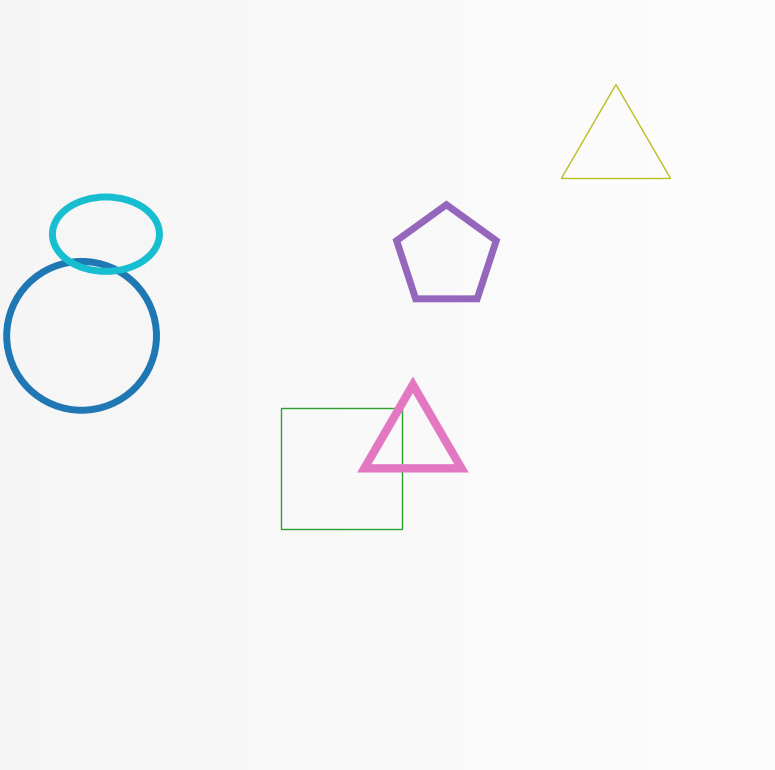[{"shape": "circle", "thickness": 2.5, "radius": 0.48, "center": [0.105, 0.564]}, {"shape": "square", "thickness": 0.5, "radius": 0.39, "center": [0.441, 0.391]}, {"shape": "pentagon", "thickness": 2.5, "radius": 0.34, "center": [0.576, 0.667]}, {"shape": "triangle", "thickness": 3, "radius": 0.36, "center": [0.533, 0.428]}, {"shape": "triangle", "thickness": 0.5, "radius": 0.41, "center": [0.795, 0.809]}, {"shape": "oval", "thickness": 2.5, "radius": 0.35, "center": [0.137, 0.696]}]